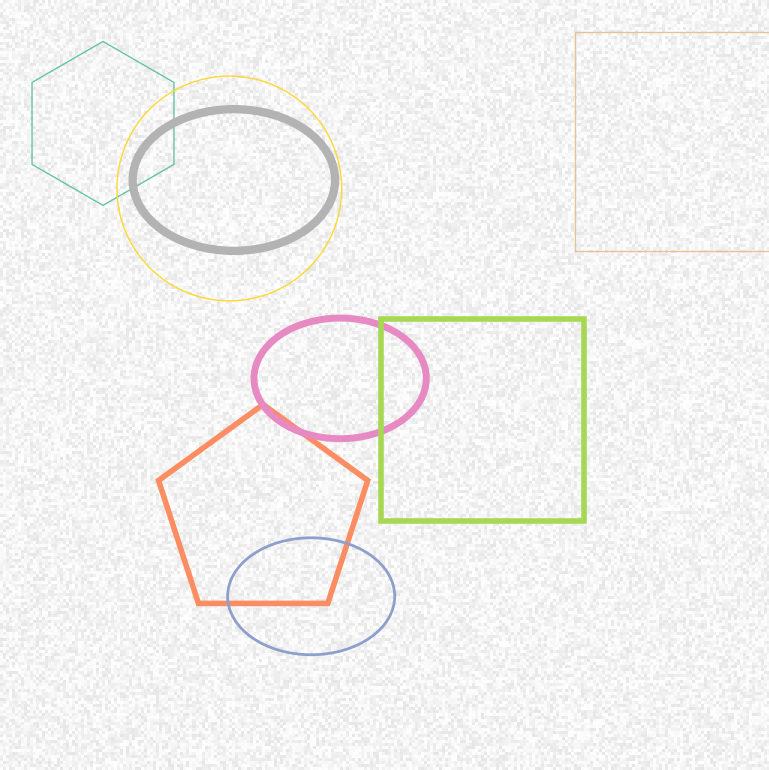[{"shape": "hexagon", "thickness": 0.5, "radius": 0.53, "center": [0.134, 0.84]}, {"shape": "pentagon", "thickness": 2, "radius": 0.71, "center": [0.342, 0.332]}, {"shape": "oval", "thickness": 1, "radius": 0.54, "center": [0.404, 0.226]}, {"shape": "oval", "thickness": 2.5, "radius": 0.56, "center": [0.442, 0.509]}, {"shape": "square", "thickness": 2, "radius": 0.66, "center": [0.627, 0.455]}, {"shape": "circle", "thickness": 0.5, "radius": 0.73, "center": [0.298, 0.755]}, {"shape": "square", "thickness": 0.5, "radius": 0.71, "center": [0.889, 0.817]}, {"shape": "oval", "thickness": 3, "radius": 0.66, "center": [0.304, 0.766]}]